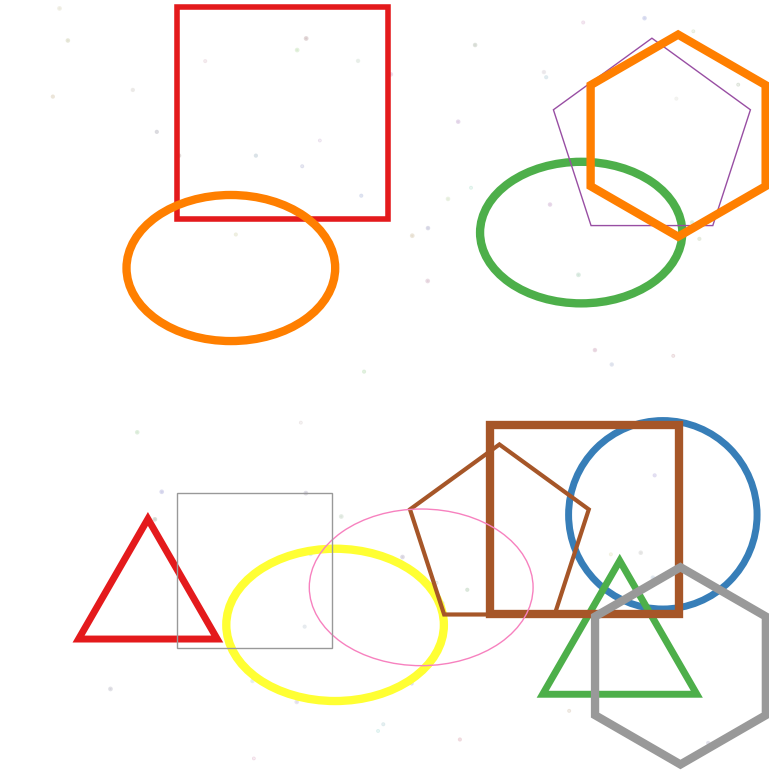[{"shape": "square", "thickness": 2, "radius": 0.69, "center": [0.367, 0.853]}, {"shape": "triangle", "thickness": 2.5, "radius": 0.52, "center": [0.192, 0.222]}, {"shape": "circle", "thickness": 2.5, "radius": 0.61, "center": [0.861, 0.331]}, {"shape": "triangle", "thickness": 2.5, "radius": 0.58, "center": [0.805, 0.156]}, {"shape": "oval", "thickness": 3, "radius": 0.66, "center": [0.755, 0.698]}, {"shape": "pentagon", "thickness": 0.5, "radius": 0.67, "center": [0.847, 0.816]}, {"shape": "hexagon", "thickness": 3, "radius": 0.66, "center": [0.881, 0.824]}, {"shape": "oval", "thickness": 3, "radius": 0.68, "center": [0.3, 0.652]}, {"shape": "oval", "thickness": 3, "radius": 0.71, "center": [0.435, 0.188]}, {"shape": "pentagon", "thickness": 1.5, "radius": 0.61, "center": [0.649, 0.301]}, {"shape": "square", "thickness": 3, "radius": 0.61, "center": [0.759, 0.326]}, {"shape": "oval", "thickness": 0.5, "radius": 0.73, "center": [0.547, 0.237]}, {"shape": "hexagon", "thickness": 3, "radius": 0.64, "center": [0.884, 0.135]}, {"shape": "square", "thickness": 0.5, "radius": 0.5, "center": [0.33, 0.259]}]